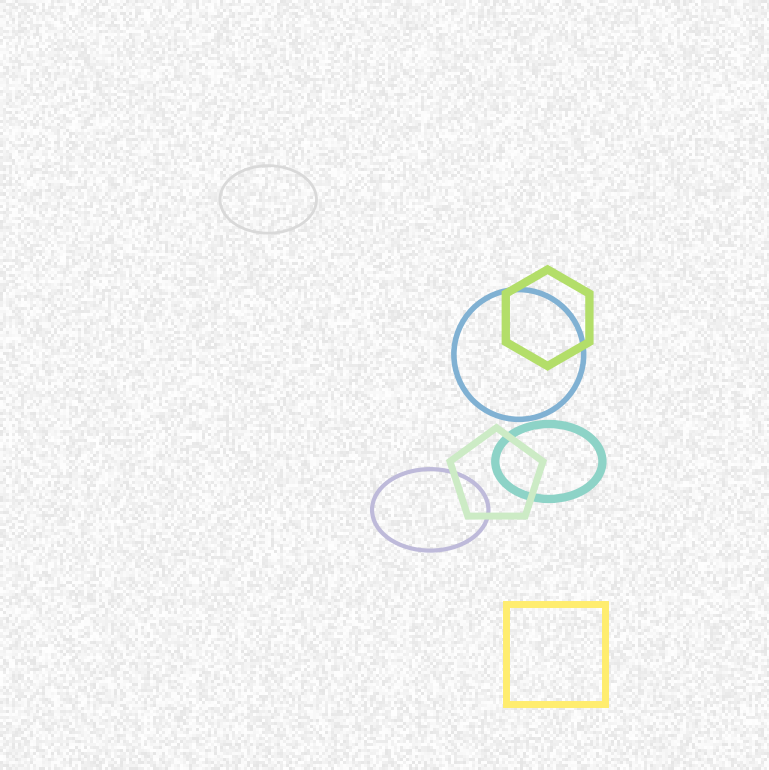[{"shape": "oval", "thickness": 3, "radius": 0.35, "center": [0.713, 0.401]}, {"shape": "oval", "thickness": 1.5, "radius": 0.38, "center": [0.559, 0.338]}, {"shape": "circle", "thickness": 2, "radius": 0.42, "center": [0.674, 0.54]}, {"shape": "hexagon", "thickness": 3, "radius": 0.31, "center": [0.711, 0.587]}, {"shape": "oval", "thickness": 1, "radius": 0.31, "center": [0.348, 0.741]}, {"shape": "pentagon", "thickness": 2.5, "radius": 0.32, "center": [0.645, 0.381]}, {"shape": "square", "thickness": 2.5, "radius": 0.32, "center": [0.722, 0.151]}]